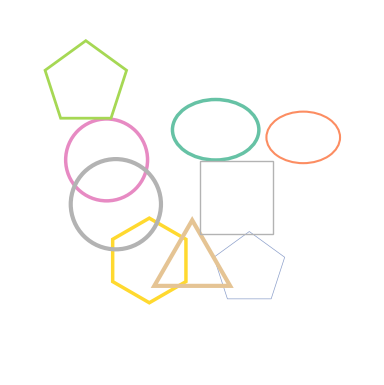[{"shape": "oval", "thickness": 2.5, "radius": 0.56, "center": [0.56, 0.663]}, {"shape": "oval", "thickness": 1.5, "radius": 0.48, "center": [0.788, 0.643]}, {"shape": "pentagon", "thickness": 0.5, "radius": 0.48, "center": [0.648, 0.302]}, {"shape": "circle", "thickness": 2.5, "radius": 0.53, "center": [0.277, 0.585]}, {"shape": "pentagon", "thickness": 2, "radius": 0.56, "center": [0.223, 0.783]}, {"shape": "hexagon", "thickness": 2.5, "radius": 0.55, "center": [0.388, 0.324]}, {"shape": "triangle", "thickness": 3, "radius": 0.57, "center": [0.499, 0.314]}, {"shape": "square", "thickness": 1, "radius": 0.47, "center": [0.615, 0.487]}, {"shape": "circle", "thickness": 3, "radius": 0.59, "center": [0.301, 0.47]}]